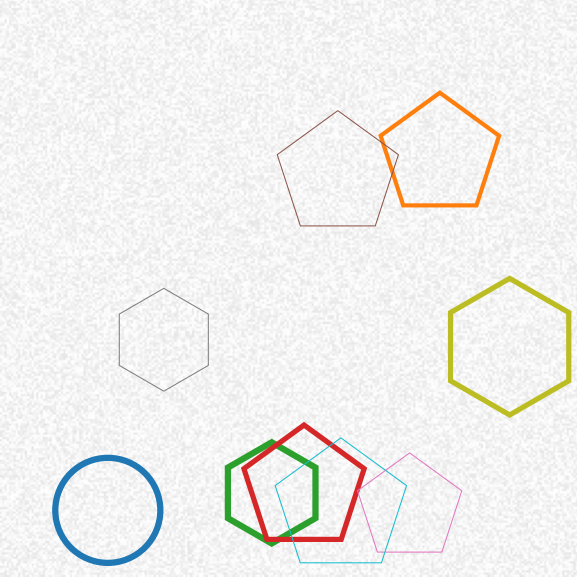[{"shape": "circle", "thickness": 3, "radius": 0.45, "center": [0.187, 0.115]}, {"shape": "pentagon", "thickness": 2, "radius": 0.54, "center": [0.762, 0.731]}, {"shape": "hexagon", "thickness": 3, "radius": 0.44, "center": [0.47, 0.146]}, {"shape": "pentagon", "thickness": 2.5, "radius": 0.55, "center": [0.526, 0.154]}, {"shape": "pentagon", "thickness": 0.5, "radius": 0.55, "center": [0.585, 0.697]}, {"shape": "pentagon", "thickness": 0.5, "radius": 0.47, "center": [0.709, 0.12]}, {"shape": "hexagon", "thickness": 0.5, "radius": 0.45, "center": [0.284, 0.411]}, {"shape": "hexagon", "thickness": 2.5, "radius": 0.59, "center": [0.883, 0.399]}, {"shape": "pentagon", "thickness": 0.5, "radius": 0.6, "center": [0.59, 0.121]}]